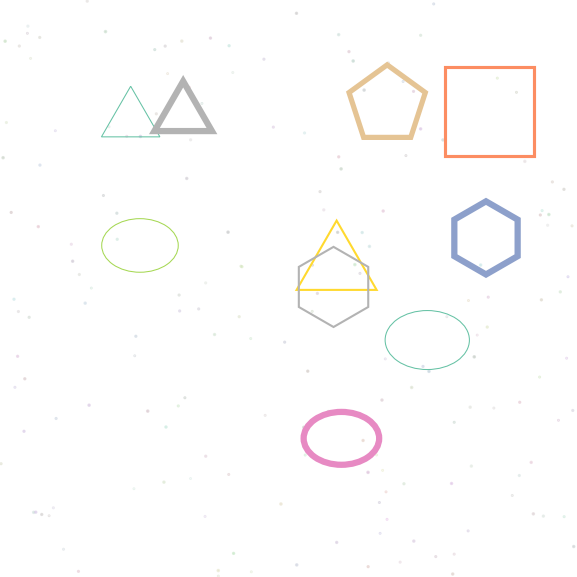[{"shape": "oval", "thickness": 0.5, "radius": 0.36, "center": [0.74, 0.41]}, {"shape": "triangle", "thickness": 0.5, "radius": 0.29, "center": [0.226, 0.791]}, {"shape": "square", "thickness": 1.5, "radius": 0.38, "center": [0.848, 0.806]}, {"shape": "hexagon", "thickness": 3, "radius": 0.32, "center": [0.842, 0.587]}, {"shape": "oval", "thickness": 3, "radius": 0.33, "center": [0.591, 0.24]}, {"shape": "oval", "thickness": 0.5, "radius": 0.33, "center": [0.242, 0.574]}, {"shape": "triangle", "thickness": 1, "radius": 0.4, "center": [0.583, 0.537]}, {"shape": "pentagon", "thickness": 2.5, "radius": 0.35, "center": [0.67, 0.817]}, {"shape": "triangle", "thickness": 3, "radius": 0.29, "center": [0.317, 0.801]}, {"shape": "hexagon", "thickness": 1, "radius": 0.35, "center": [0.578, 0.502]}]